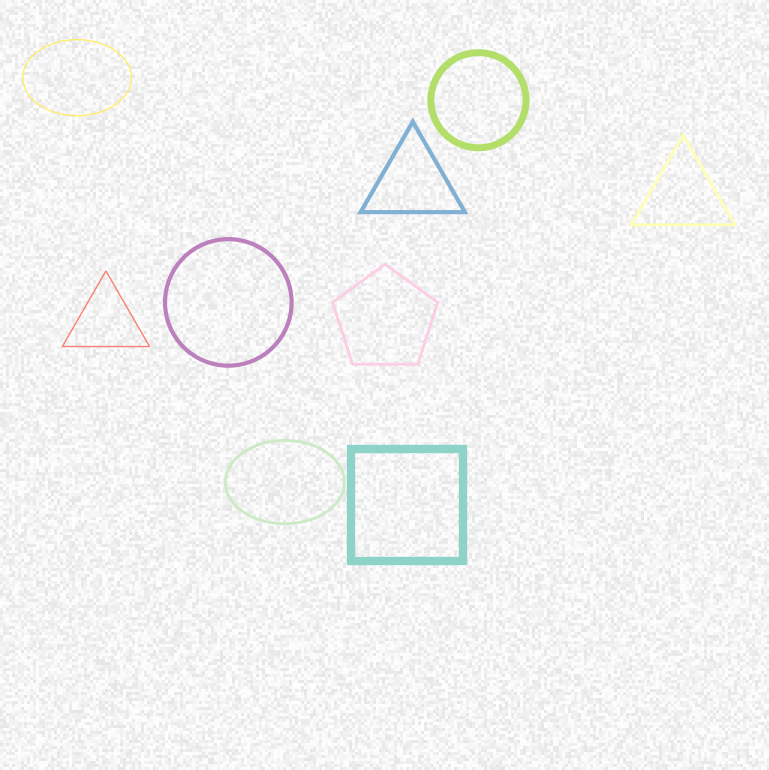[{"shape": "square", "thickness": 3, "radius": 0.36, "center": [0.529, 0.344]}, {"shape": "triangle", "thickness": 1, "radius": 0.39, "center": [0.887, 0.747]}, {"shape": "triangle", "thickness": 0.5, "radius": 0.33, "center": [0.138, 0.583]}, {"shape": "triangle", "thickness": 1.5, "radius": 0.39, "center": [0.536, 0.764]}, {"shape": "circle", "thickness": 2.5, "radius": 0.31, "center": [0.621, 0.87]}, {"shape": "pentagon", "thickness": 1, "radius": 0.36, "center": [0.5, 0.585]}, {"shape": "circle", "thickness": 1.5, "radius": 0.41, "center": [0.297, 0.607]}, {"shape": "oval", "thickness": 1, "radius": 0.39, "center": [0.37, 0.374]}, {"shape": "oval", "thickness": 0.5, "radius": 0.35, "center": [0.1, 0.899]}]